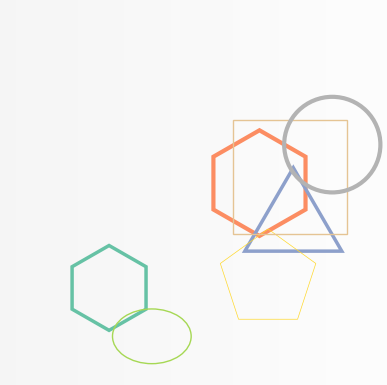[{"shape": "hexagon", "thickness": 2.5, "radius": 0.55, "center": [0.281, 0.252]}, {"shape": "hexagon", "thickness": 3, "radius": 0.69, "center": [0.67, 0.524]}, {"shape": "triangle", "thickness": 2.5, "radius": 0.72, "center": [0.757, 0.42]}, {"shape": "oval", "thickness": 1, "radius": 0.51, "center": [0.392, 0.126]}, {"shape": "pentagon", "thickness": 0.5, "radius": 0.65, "center": [0.692, 0.276]}, {"shape": "square", "thickness": 1, "radius": 0.74, "center": [0.748, 0.54]}, {"shape": "circle", "thickness": 3, "radius": 0.62, "center": [0.858, 0.624]}]